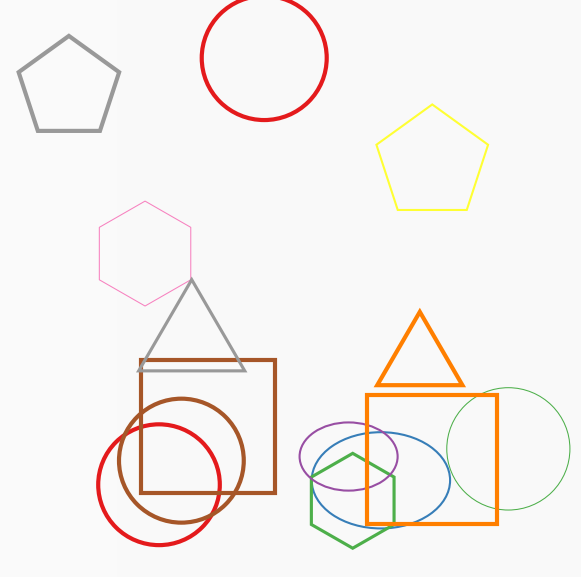[{"shape": "circle", "thickness": 2, "radius": 0.52, "center": [0.274, 0.16]}, {"shape": "circle", "thickness": 2, "radius": 0.54, "center": [0.455, 0.899]}, {"shape": "oval", "thickness": 1, "radius": 0.6, "center": [0.655, 0.167]}, {"shape": "circle", "thickness": 0.5, "radius": 0.53, "center": [0.875, 0.222]}, {"shape": "hexagon", "thickness": 1.5, "radius": 0.41, "center": [0.607, 0.132]}, {"shape": "oval", "thickness": 1, "radius": 0.42, "center": [0.6, 0.209]}, {"shape": "triangle", "thickness": 2, "radius": 0.42, "center": [0.722, 0.374]}, {"shape": "square", "thickness": 2, "radius": 0.56, "center": [0.743, 0.203]}, {"shape": "pentagon", "thickness": 1, "radius": 0.51, "center": [0.744, 0.717]}, {"shape": "circle", "thickness": 2, "radius": 0.54, "center": [0.312, 0.201]}, {"shape": "square", "thickness": 2, "radius": 0.58, "center": [0.358, 0.261]}, {"shape": "hexagon", "thickness": 0.5, "radius": 0.45, "center": [0.25, 0.56]}, {"shape": "triangle", "thickness": 1.5, "radius": 0.53, "center": [0.33, 0.41]}, {"shape": "pentagon", "thickness": 2, "radius": 0.45, "center": [0.119, 0.846]}]